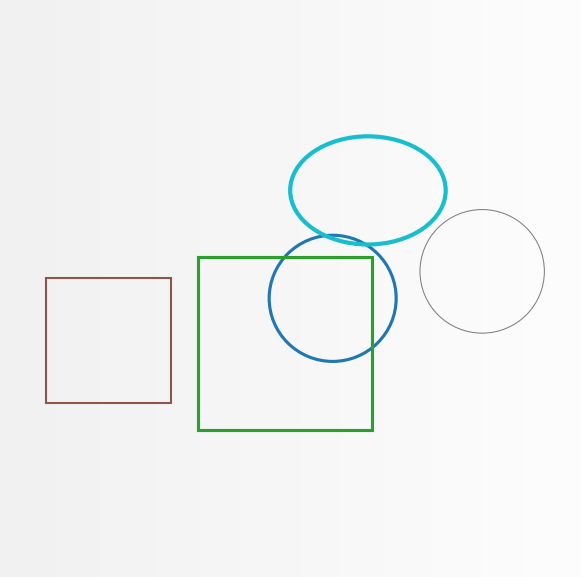[{"shape": "circle", "thickness": 1.5, "radius": 0.55, "center": [0.572, 0.483]}, {"shape": "square", "thickness": 1.5, "radius": 0.75, "center": [0.491, 0.405]}, {"shape": "square", "thickness": 1, "radius": 0.54, "center": [0.187, 0.41]}, {"shape": "circle", "thickness": 0.5, "radius": 0.54, "center": [0.83, 0.529]}, {"shape": "oval", "thickness": 2, "radius": 0.67, "center": [0.633, 0.669]}]